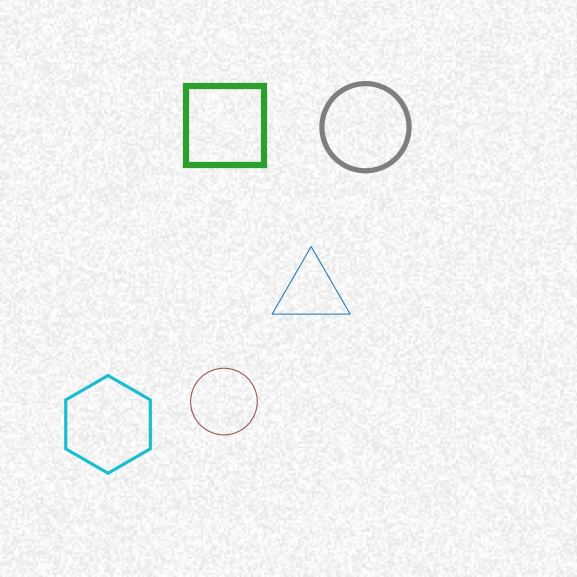[{"shape": "triangle", "thickness": 0.5, "radius": 0.39, "center": [0.539, 0.494]}, {"shape": "square", "thickness": 3, "radius": 0.34, "center": [0.39, 0.782]}, {"shape": "circle", "thickness": 0.5, "radius": 0.29, "center": [0.388, 0.304]}, {"shape": "circle", "thickness": 2.5, "radius": 0.38, "center": [0.633, 0.779]}, {"shape": "hexagon", "thickness": 1.5, "radius": 0.42, "center": [0.187, 0.264]}]